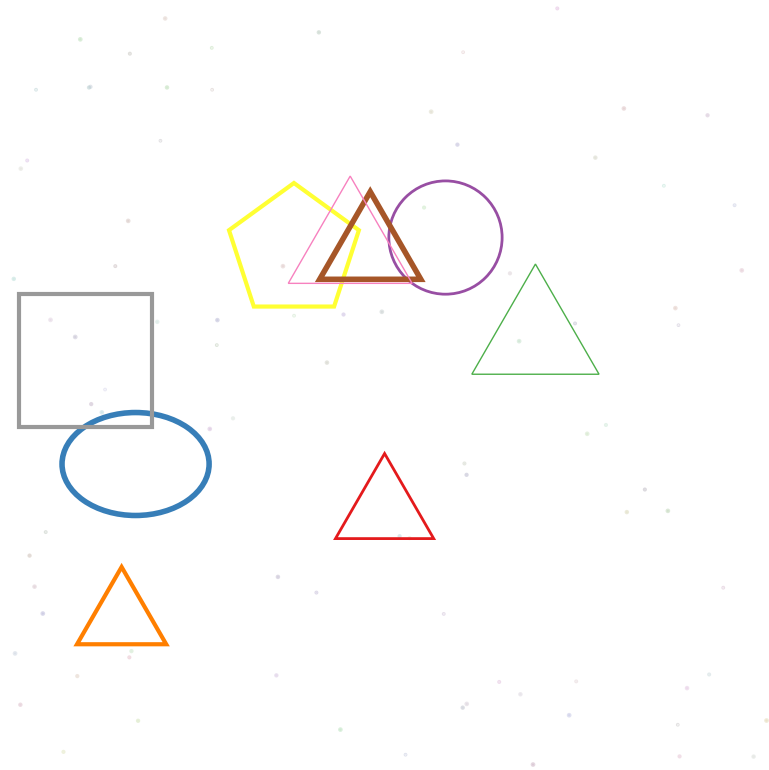[{"shape": "triangle", "thickness": 1, "radius": 0.37, "center": [0.499, 0.337]}, {"shape": "oval", "thickness": 2, "radius": 0.48, "center": [0.176, 0.397]}, {"shape": "triangle", "thickness": 0.5, "radius": 0.48, "center": [0.695, 0.562]}, {"shape": "circle", "thickness": 1, "radius": 0.37, "center": [0.579, 0.691]}, {"shape": "triangle", "thickness": 1.5, "radius": 0.33, "center": [0.158, 0.197]}, {"shape": "pentagon", "thickness": 1.5, "radius": 0.44, "center": [0.382, 0.674]}, {"shape": "triangle", "thickness": 2, "radius": 0.38, "center": [0.481, 0.675]}, {"shape": "triangle", "thickness": 0.5, "radius": 0.46, "center": [0.455, 0.678]}, {"shape": "square", "thickness": 1.5, "radius": 0.43, "center": [0.111, 0.532]}]